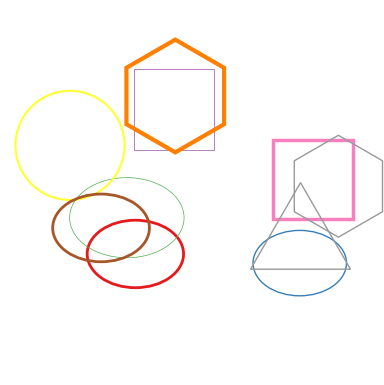[{"shape": "oval", "thickness": 2, "radius": 0.63, "center": [0.352, 0.34]}, {"shape": "oval", "thickness": 1, "radius": 0.61, "center": [0.779, 0.317]}, {"shape": "oval", "thickness": 0.5, "radius": 0.74, "center": [0.33, 0.435]}, {"shape": "square", "thickness": 0.5, "radius": 0.52, "center": [0.452, 0.716]}, {"shape": "hexagon", "thickness": 3, "radius": 0.73, "center": [0.455, 0.751]}, {"shape": "circle", "thickness": 1.5, "radius": 0.71, "center": [0.182, 0.622]}, {"shape": "oval", "thickness": 2, "radius": 0.63, "center": [0.262, 0.408]}, {"shape": "square", "thickness": 2.5, "radius": 0.52, "center": [0.813, 0.533]}, {"shape": "hexagon", "thickness": 1, "radius": 0.66, "center": [0.879, 0.516]}, {"shape": "triangle", "thickness": 1, "radius": 0.75, "center": [0.781, 0.376]}]